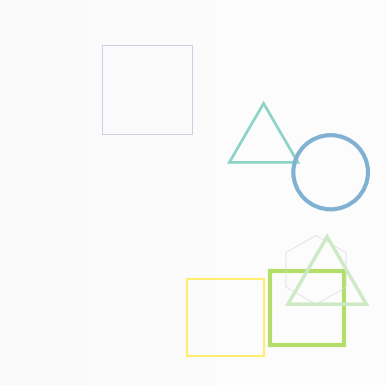[{"shape": "triangle", "thickness": 2, "radius": 0.51, "center": [0.68, 0.629]}, {"shape": "square", "thickness": 0.5, "radius": 0.58, "center": [0.38, 0.768]}, {"shape": "circle", "thickness": 3, "radius": 0.48, "center": [0.853, 0.553]}, {"shape": "square", "thickness": 3, "radius": 0.48, "center": [0.793, 0.2]}, {"shape": "hexagon", "thickness": 0.5, "radius": 0.45, "center": [0.815, 0.299]}, {"shape": "triangle", "thickness": 2.5, "radius": 0.58, "center": [0.844, 0.268]}, {"shape": "square", "thickness": 1.5, "radius": 0.5, "center": [0.583, 0.176]}]